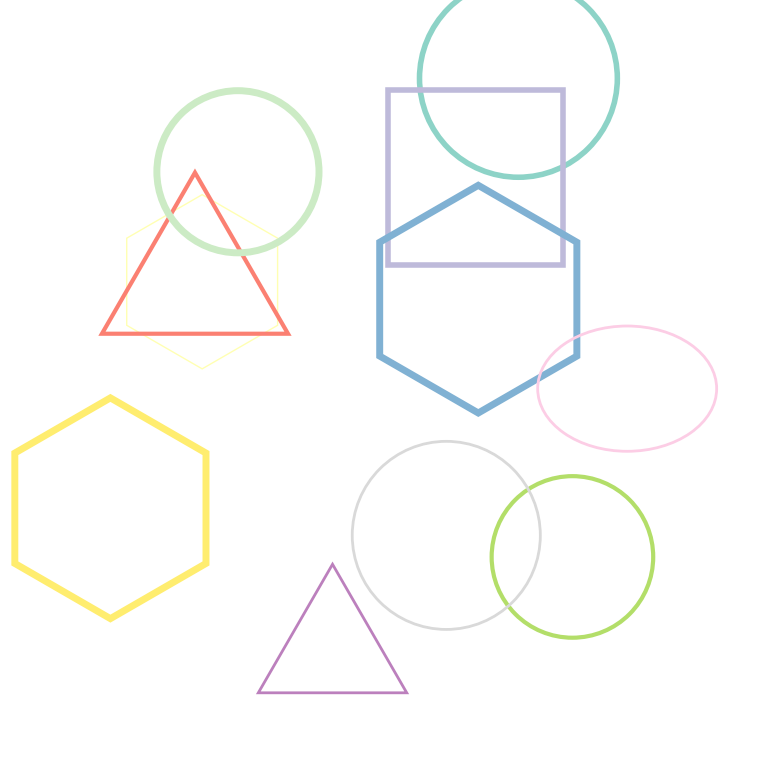[{"shape": "circle", "thickness": 2, "radius": 0.64, "center": [0.673, 0.898]}, {"shape": "hexagon", "thickness": 0.5, "radius": 0.57, "center": [0.263, 0.634]}, {"shape": "square", "thickness": 2, "radius": 0.57, "center": [0.617, 0.77]}, {"shape": "triangle", "thickness": 1.5, "radius": 0.7, "center": [0.253, 0.636]}, {"shape": "hexagon", "thickness": 2.5, "radius": 0.74, "center": [0.621, 0.611]}, {"shape": "circle", "thickness": 1.5, "radius": 0.52, "center": [0.743, 0.277]}, {"shape": "oval", "thickness": 1, "radius": 0.58, "center": [0.815, 0.495]}, {"shape": "circle", "thickness": 1, "radius": 0.61, "center": [0.58, 0.305]}, {"shape": "triangle", "thickness": 1, "radius": 0.56, "center": [0.432, 0.156]}, {"shape": "circle", "thickness": 2.5, "radius": 0.53, "center": [0.309, 0.777]}, {"shape": "hexagon", "thickness": 2.5, "radius": 0.72, "center": [0.143, 0.34]}]